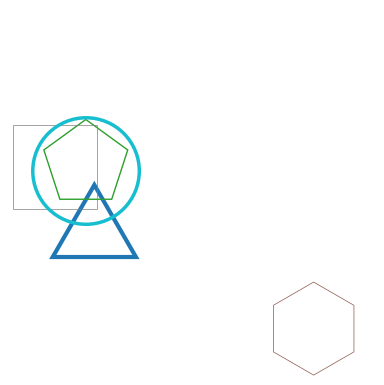[{"shape": "triangle", "thickness": 3, "radius": 0.62, "center": [0.245, 0.395]}, {"shape": "pentagon", "thickness": 1, "radius": 0.57, "center": [0.223, 0.575]}, {"shape": "hexagon", "thickness": 0.5, "radius": 0.6, "center": [0.815, 0.147]}, {"shape": "square", "thickness": 0.5, "radius": 0.54, "center": [0.143, 0.567]}, {"shape": "circle", "thickness": 2.5, "radius": 0.69, "center": [0.223, 0.556]}]